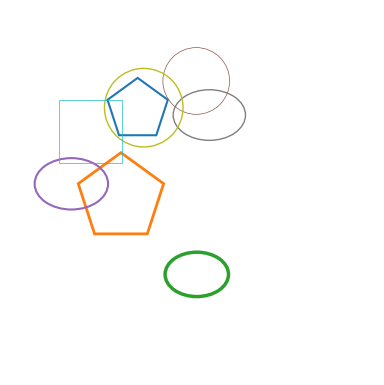[{"shape": "pentagon", "thickness": 1.5, "radius": 0.41, "center": [0.358, 0.715]}, {"shape": "pentagon", "thickness": 2, "radius": 0.58, "center": [0.314, 0.487]}, {"shape": "oval", "thickness": 2.5, "radius": 0.41, "center": [0.511, 0.287]}, {"shape": "oval", "thickness": 1.5, "radius": 0.48, "center": [0.185, 0.523]}, {"shape": "circle", "thickness": 0.5, "radius": 0.43, "center": [0.51, 0.79]}, {"shape": "oval", "thickness": 1, "radius": 0.47, "center": [0.544, 0.701]}, {"shape": "circle", "thickness": 1, "radius": 0.51, "center": [0.373, 0.72]}, {"shape": "square", "thickness": 0.5, "radius": 0.41, "center": [0.235, 0.659]}]